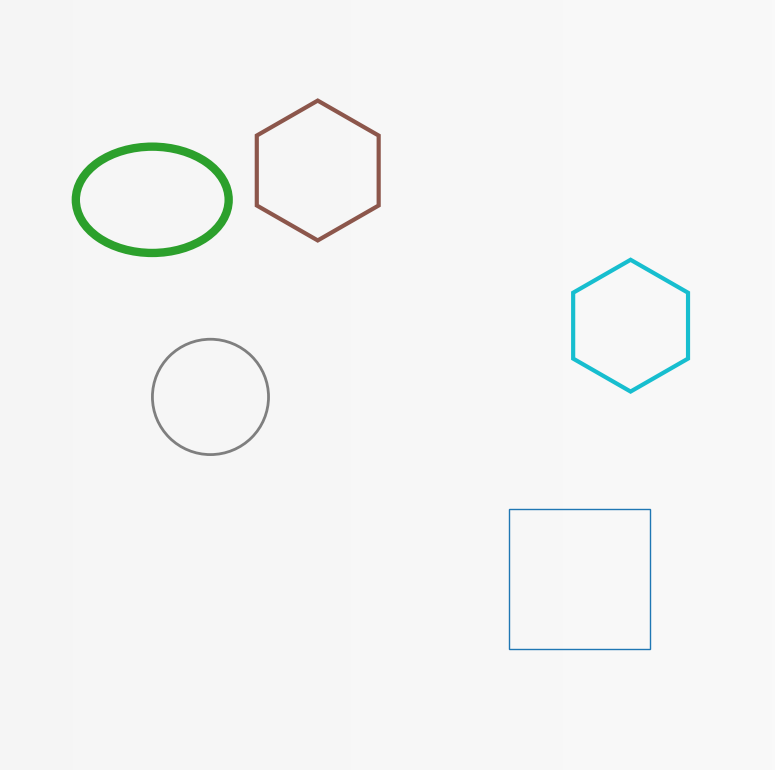[{"shape": "square", "thickness": 0.5, "radius": 0.45, "center": [0.747, 0.248]}, {"shape": "oval", "thickness": 3, "radius": 0.49, "center": [0.196, 0.741]}, {"shape": "hexagon", "thickness": 1.5, "radius": 0.45, "center": [0.41, 0.779]}, {"shape": "circle", "thickness": 1, "radius": 0.37, "center": [0.272, 0.485]}, {"shape": "hexagon", "thickness": 1.5, "radius": 0.43, "center": [0.814, 0.577]}]